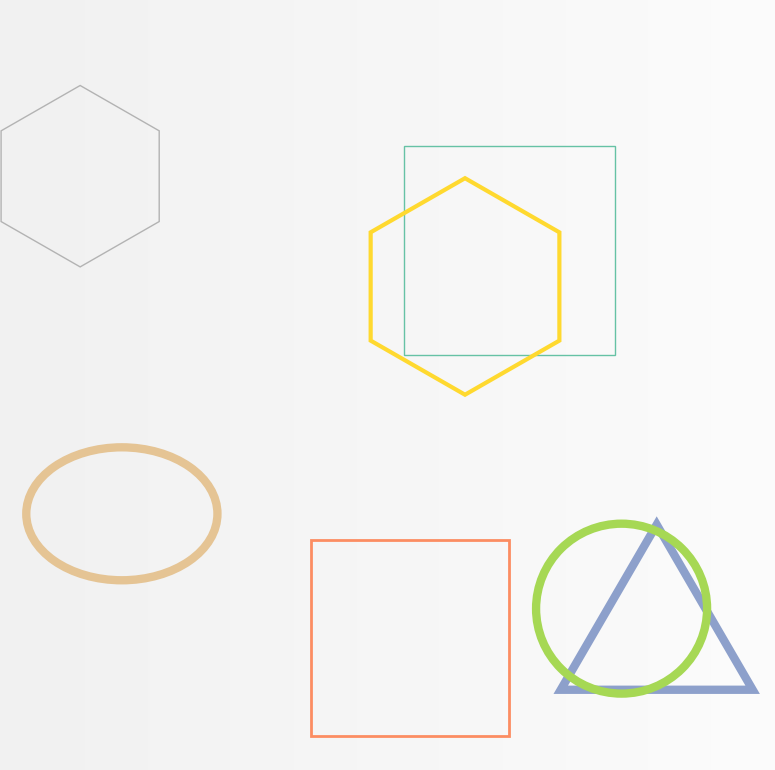[{"shape": "square", "thickness": 0.5, "radius": 0.68, "center": [0.658, 0.674]}, {"shape": "square", "thickness": 1, "radius": 0.64, "center": [0.529, 0.171]}, {"shape": "triangle", "thickness": 3, "radius": 0.71, "center": [0.847, 0.176]}, {"shape": "circle", "thickness": 3, "radius": 0.55, "center": [0.802, 0.21]}, {"shape": "hexagon", "thickness": 1.5, "radius": 0.7, "center": [0.6, 0.628]}, {"shape": "oval", "thickness": 3, "radius": 0.62, "center": [0.157, 0.333]}, {"shape": "hexagon", "thickness": 0.5, "radius": 0.59, "center": [0.103, 0.771]}]